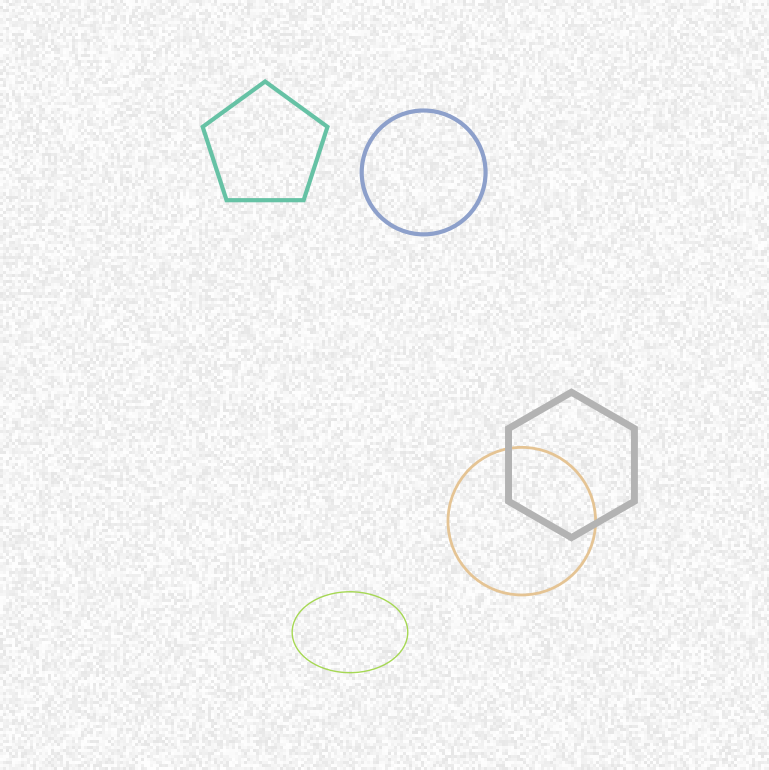[{"shape": "pentagon", "thickness": 1.5, "radius": 0.43, "center": [0.344, 0.809]}, {"shape": "circle", "thickness": 1.5, "radius": 0.4, "center": [0.55, 0.776]}, {"shape": "oval", "thickness": 0.5, "radius": 0.38, "center": [0.454, 0.179]}, {"shape": "circle", "thickness": 1, "radius": 0.48, "center": [0.678, 0.323]}, {"shape": "hexagon", "thickness": 2.5, "radius": 0.47, "center": [0.742, 0.396]}]